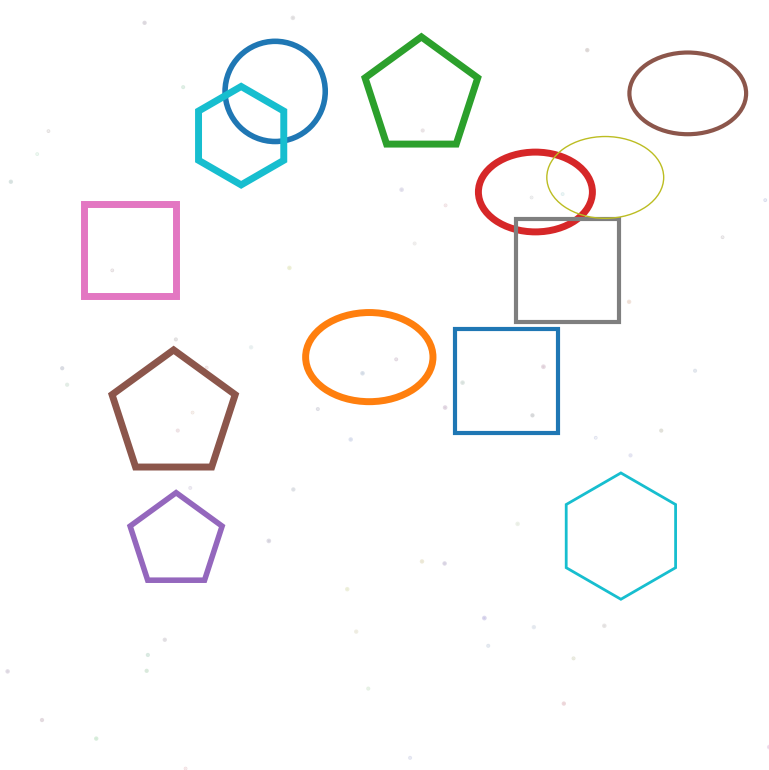[{"shape": "square", "thickness": 1.5, "radius": 0.34, "center": [0.658, 0.505]}, {"shape": "circle", "thickness": 2, "radius": 0.33, "center": [0.357, 0.881]}, {"shape": "oval", "thickness": 2.5, "radius": 0.41, "center": [0.48, 0.536]}, {"shape": "pentagon", "thickness": 2.5, "radius": 0.38, "center": [0.547, 0.875]}, {"shape": "oval", "thickness": 2.5, "radius": 0.37, "center": [0.695, 0.751]}, {"shape": "pentagon", "thickness": 2, "radius": 0.31, "center": [0.229, 0.297]}, {"shape": "pentagon", "thickness": 2.5, "radius": 0.42, "center": [0.225, 0.461]}, {"shape": "oval", "thickness": 1.5, "radius": 0.38, "center": [0.893, 0.879]}, {"shape": "square", "thickness": 2.5, "radius": 0.3, "center": [0.168, 0.675]}, {"shape": "square", "thickness": 1.5, "radius": 0.33, "center": [0.737, 0.649]}, {"shape": "oval", "thickness": 0.5, "radius": 0.38, "center": [0.786, 0.77]}, {"shape": "hexagon", "thickness": 2.5, "radius": 0.32, "center": [0.313, 0.824]}, {"shape": "hexagon", "thickness": 1, "radius": 0.41, "center": [0.806, 0.304]}]